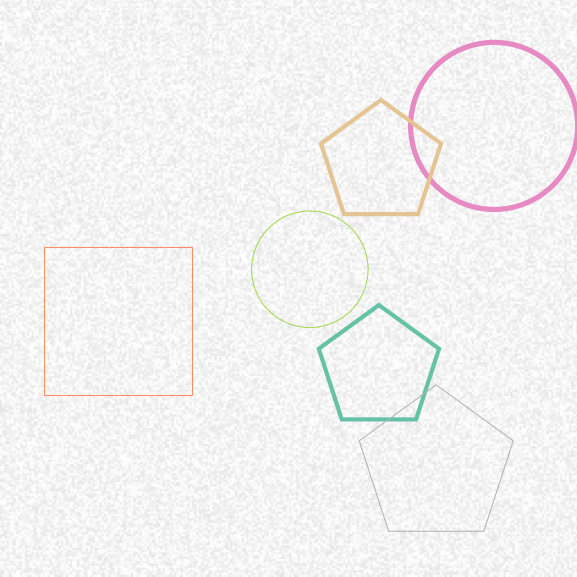[{"shape": "pentagon", "thickness": 2, "radius": 0.55, "center": [0.656, 0.361]}, {"shape": "square", "thickness": 0.5, "radius": 0.64, "center": [0.205, 0.443]}, {"shape": "circle", "thickness": 2.5, "radius": 0.72, "center": [0.856, 0.781]}, {"shape": "circle", "thickness": 0.5, "radius": 0.5, "center": [0.537, 0.533]}, {"shape": "pentagon", "thickness": 2, "radius": 0.55, "center": [0.66, 0.717]}, {"shape": "pentagon", "thickness": 0.5, "radius": 0.7, "center": [0.755, 0.193]}]